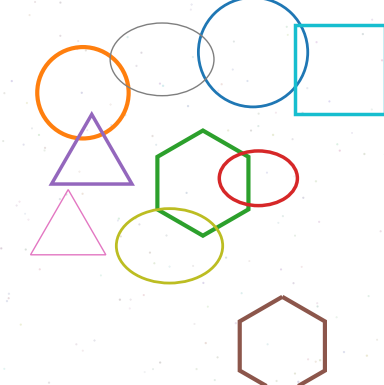[{"shape": "circle", "thickness": 2, "radius": 0.71, "center": [0.657, 0.864]}, {"shape": "circle", "thickness": 3, "radius": 0.59, "center": [0.215, 0.759]}, {"shape": "hexagon", "thickness": 3, "radius": 0.68, "center": [0.527, 0.524]}, {"shape": "oval", "thickness": 2.5, "radius": 0.51, "center": [0.671, 0.537]}, {"shape": "triangle", "thickness": 2.5, "radius": 0.6, "center": [0.238, 0.582]}, {"shape": "hexagon", "thickness": 3, "radius": 0.64, "center": [0.733, 0.101]}, {"shape": "triangle", "thickness": 1, "radius": 0.56, "center": [0.177, 0.395]}, {"shape": "oval", "thickness": 1, "radius": 0.67, "center": [0.421, 0.846]}, {"shape": "oval", "thickness": 2, "radius": 0.69, "center": [0.44, 0.361]}, {"shape": "square", "thickness": 2.5, "radius": 0.58, "center": [0.883, 0.82]}]